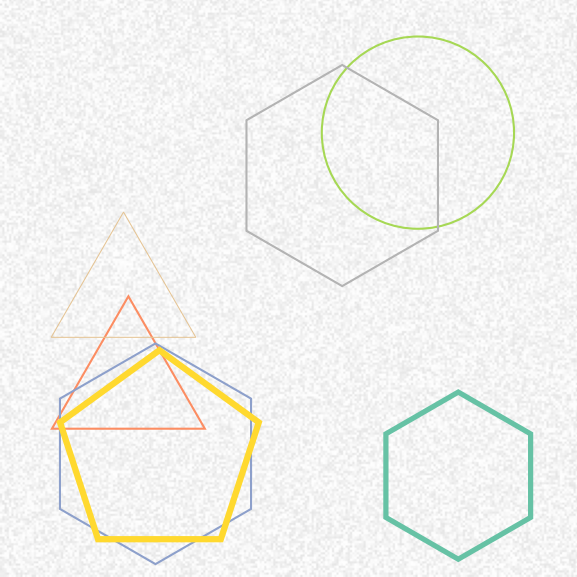[{"shape": "hexagon", "thickness": 2.5, "radius": 0.72, "center": [0.794, 0.175]}, {"shape": "triangle", "thickness": 1, "radius": 0.76, "center": [0.222, 0.333]}, {"shape": "hexagon", "thickness": 1, "radius": 0.96, "center": [0.269, 0.213]}, {"shape": "circle", "thickness": 1, "radius": 0.83, "center": [0.724, 0.769]}, {"shape": "pentagon", "thickness": 3, "radius": 0.9, "center": [0.276, 0.212]}, {"shape": "triangle", "thickness": 0.5, "radius": 0.72, "center": [0.214, 0.487]}, {"shape": "hexagon", "thickness": 1, "radius": 0.96, "center": [0.593, 0.695]}]